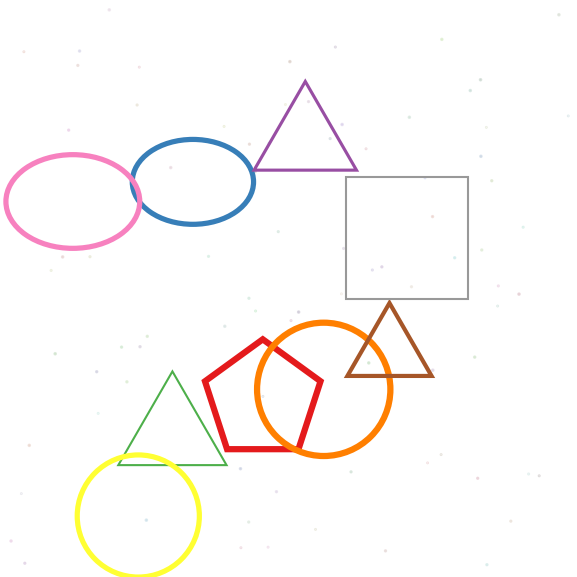[{"shape": "pentagon", "thickness": 3, "radius": 0.53, "center": [0.455, 0.306]}, {"shape": "oval", "thickness": 2.5, "radius": 0.52, "center": [0.334, 0.684]}, {"shape": "triangle", "thickness": 1, "radius": 0.54, "center": [0.299, 0.248]}, {"shape": "triangle", "thickness": 1.5, "radius": 0.51, "center": [0.529, 0.756]}, {"shape": "circle", "thickness": 3, "radius": 0.58, "center": [0.561, 0.325]}, {"shape": "circle", "thickness": 2.5, "radius": 0.53, "center": [0.239, 0.106]}, {"shape": "triangle", "thickness": 2, "radius": 0.42, "center": [0.674, 0.39]}, {"shape": "oval", "thickness": 2.5, "radius": 0.58, "center": [0.126, 0.65]}, {"shape": "square", "thickness": 1, "radius": 0.53, "center": [0.705, 0.587]}]